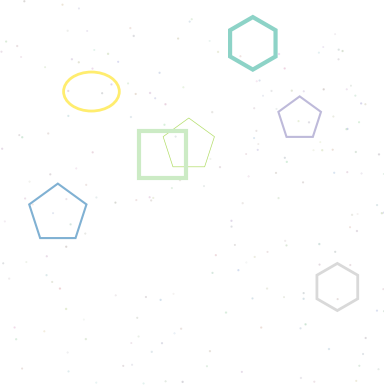[{"shape": "hexagon", "thickness": 3, "radius": 0.34, "center": [0.657, 0.887]}, {"shape": "pentagon", "thickness": 1.5, "radius": 0.29, "center": [0.778, 0.691]}, {"shape": "pentagon", "thickness": 1.5, "radius": 0.39, "center": [0.15, 0.445]}, {"shape": "pentagon", "thickness": 0.5, "radius": 0.35, "center": [0.49, 0.623]}, {"shape": "hexagon", "thickness": 2, "radius": 0.31, "center": [0.876, 0.255]}, {"shape": "square", "thickness": 3, "radius": 0.31, "center": [0.422, 0.598]}, {"shape": "oval", "thickness": 2, "radius": 0.36, "center": [0.238, 0.762]}]